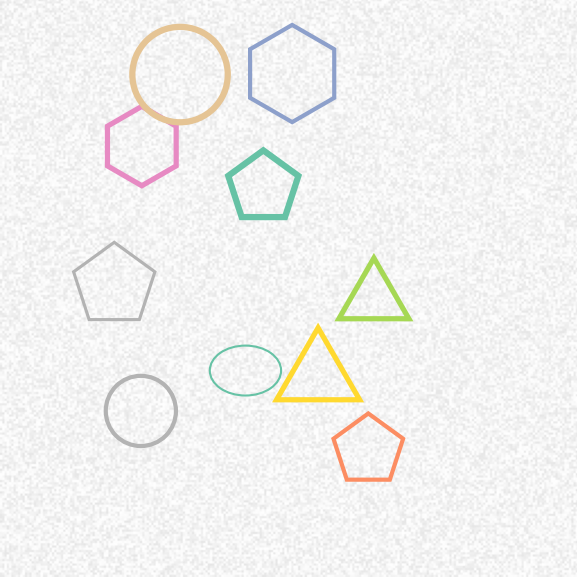[{"shape": "oval", "thickness": 1, "radius": 0.31, "center": [0.425, 0.357]}, {"shape": "pentagon", "thickness": 3, "radius": 0.32, "center": [0.456, 0.675]}, {"shape": "pentagon", "thickness": 2, "radius": 0.32, "center": [0.638, 0.22]}, {"shape": "hexagon", "thickness": 2, "radius": 0.42, "center": [0.506, 0.872]}, {"shape": "hexagon", "thickness": 2.5, "radius": 0.34, "center": [0.246, 0.746]}, {"shape": "triangle", "thickness": 2.5, "radius": 0.35, "center": [0.647, 0.482]}, {"shape": "triangle", "thickness": 2.5, "radius": 0.42, "center": [0.551, 0.348]}, {"shape": "circle", "thickness": 3, "radius": 0.41, "center": [0.312, 0.87]}, {"shape": "circle", "thickness": 2, "radius": 0.3, "center": [0.244, 0.288]}, {"shape": "pentagon", "thickness": 1.5, "radius": 0.37, "center": [0.198, 0.506]}]